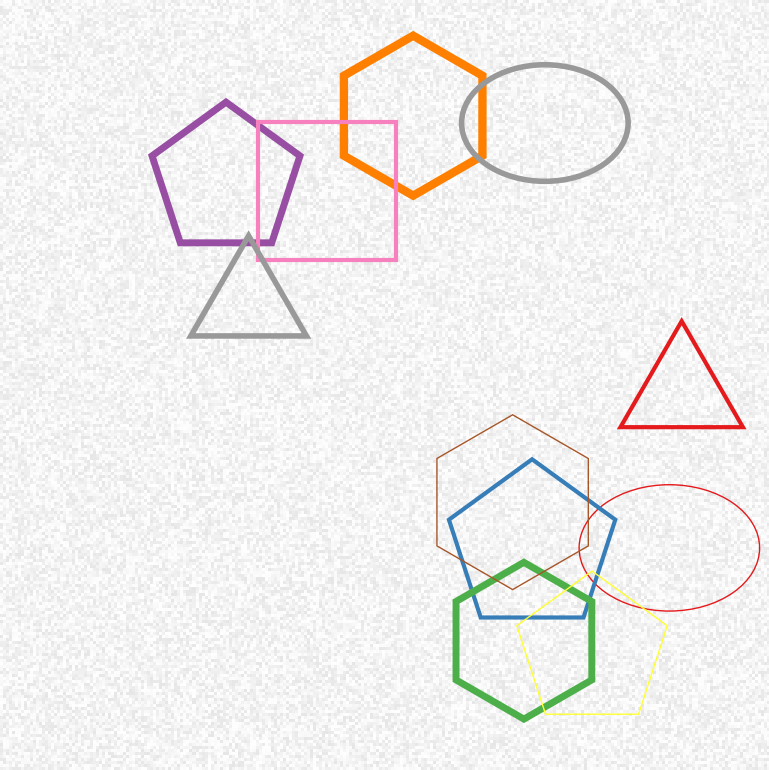[{"shape": "triangle", "thickness": 1.5, "radius": 0.46, "center": [0.885, 0.491]}, {"shape": "oval", "thickness": 0.5, "radius": 0.59, "center": [0.869, 0.288]}, {"shape": "pentagon", "thickness": 1.5, "radius": 0.57, "center": [0.691, 0.29]}, {"shape": "hexagon", "thickness": 2.5, "radius": 0.51, "center": [0.68, 0.168]}, {"shape": "pentagon", "thickness": 2.5, "radius": 0.5, "center": [0.294, 0.766]}, {"shape": "hexagon", "thickness": 3, "radius": 0.52, "center": [0.537, 0.85]}, {"shape": "pentagon", "thickness": 0.5, "radius": 0.51, "center": [0.769, 0.156]}, {"shape": "hexagon", "thickness": 0.5, "radius": 0.57, "center": [0.666, 0.348]}, {"shape": "square", "thickness": 1.5, "radius": 0.45, "center": [0.424, 0.752]}, {"shape": "oval", "thickness": 2, "radius": 0.54, "center": [0.708, 0.84]}, {"shape": "triangle", "thickness": 2, "radius": 0.43, "center": [0.323, 0.607]}]